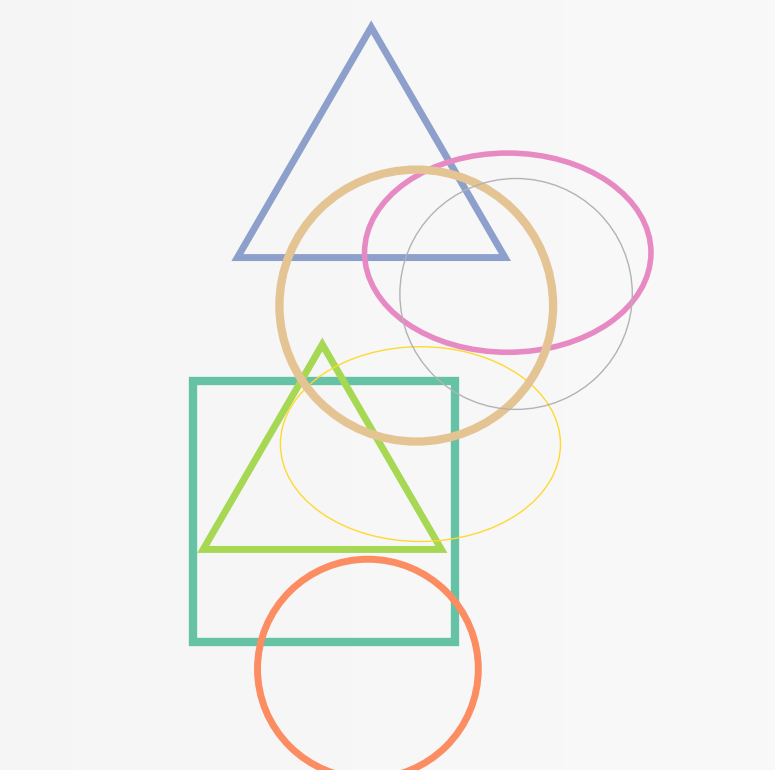[{"shape": "square", "thickness": 3, "radius": 0.85, "center": [0.418, 0.336]}, {"shape": "circle", "thickness": 2.5, "radius": 0.71, "center": [0.475, 0.131]}, {"shape": "triangle", "thickness": 2.5, "radius": 1.0, "center": [0.479, 0.765]}, {"shape": "oval", "thickness": 2, "radius": 0.92, "center": [0.655, 0.672]}, {"shape": "triangle", "thickness": 2.5, "radius": 0.89, "center": [0.416, 0.375]}, {"shape": "oval", "thickness": 0.5, "radius": 0.9, "center": [0.542, 0.423]}, {"shape": "circle", "thickness": 3, "radius": 0.88, "center": [0.537, 0.603]}, {"shape": "circle", "thickness": 0.5, "radius": 0.75, "center": [0.666, 0.618]}]